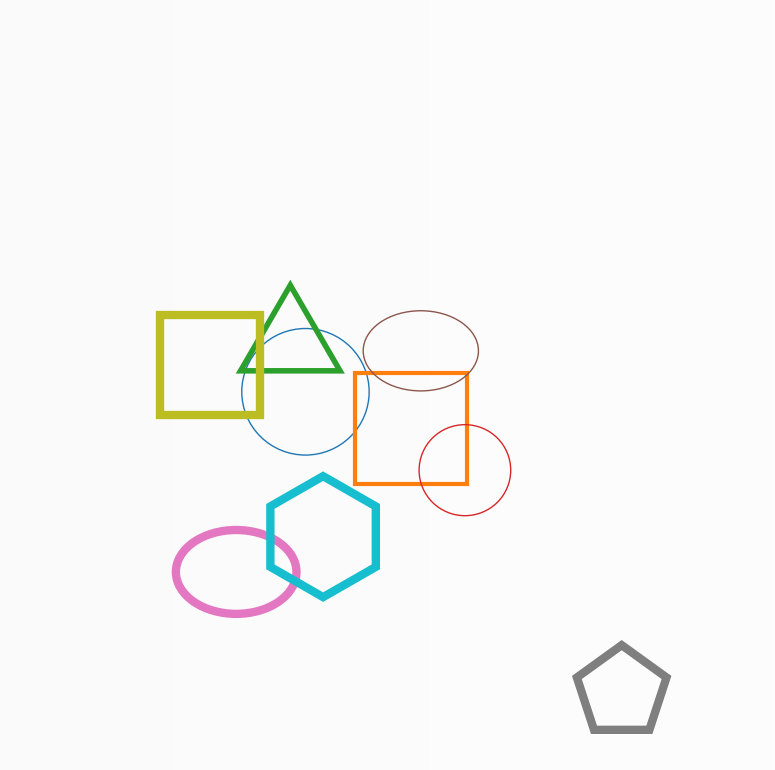[{"shape": "circle", "thickness": 0.5, "radius": 0.41, "center": [0.394, 0.491]}, {"shape": "square", "thickness": 1.5, "radius": 0.36, "center": [0.53, 0.443]}, {"shape": "triangle", "thickness": 2, "radius": 0.37, "center": [0.375, 0.555]}, {"shape": "circle", "thickness": 0.5, "radius": 0.3, "center": [0.6, 0.389]}, {"shape": "oval", "thickness": 0.5, "radius": 0.37, "center": [0.543, 0.544]}, {"shape": "oval", "thickness": 3, "radius": 0.39, "center": [0.305, 0.257]}, {"shape": "pentagon", "thickness": 3, "radius": 0.3, "center": [0.802, 0.101]}, {"shape": "square", "thickness": 3, "radius": 0.32, "center": [0.271, 0.526]}, {"shape": "hexagon", "thickness": 3, "radius": 0.39, "center": [0.417, 0.303]}]